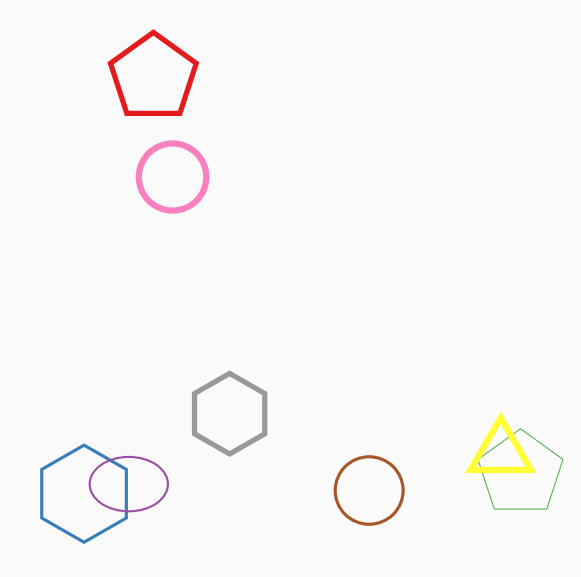[{"shape": "pentagon", "thickness": 2.5, "radius": 0.39, "center": [0.264, 0.866]}, {"shape": "hexagon", "thickness": 1.5, "radius": 0.42, "center": [0.145, 0.144]}, {"shape": "pentagon", "thickness": 0.5, "radius": 0.38, "center": [0.896, 0.18]}, {"shape": "oval", "thickness": 1, "radius": 0.34, "center": [0.222, 0.161]}, {"shape": "triangle", "thickness": 3, "radius": 0.3, "center": [0.861, 0.215]}, {"shape": "circle", "thickness": 1.5, "radius": 0.29, "center": [0.635, 0.15]}, {"shape": "circle", "thickness": 3, "radius": 0.29, "center": [0.297, 0.693]}, {"shape": "hexagon", "thickness": 2.5, "radius": 0.35, "center": [0.395, 0.283]}]